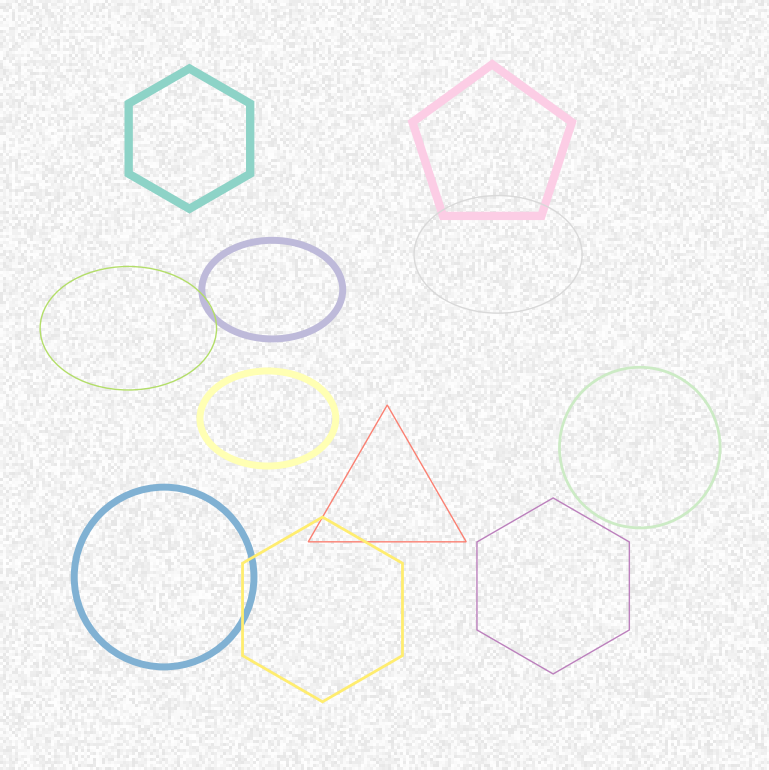[{"shape": "hexagon", "thickness": 3, "radius": 0.46, "center": [0.246, 0.82]}, {"shape": "oval", "thickness": 2.5, "radius": 0.44, "center": [0.348, 0.457]}, {"shape": "oval", "thickness": 2.5, "radius": 0.46, "center": [0.354, 0.624]}, {"shape": "triangle", "thickness": 0.5, "radius": 0.59, "center": [0.503, 0.356]}, {"shape": "circle", "thickness": 2.5, "radius": 0.58, "center": [0.213, 0.251]}, {"shape": "oval", "thickness": 0.5, "radius": 0.57, "center": [0.167, 0.574]}, {"shape": "pentagon", "thickness": 3, "radius": 0.54, "center": [0.639, 0.808]}, {"shape": "oval", "thickness": 0.5, "radius": 0.55, "center": [0.647, 0.67]}, {"shape": "hexagon", "thickness": 0.5, "radius": 0.57, "center": [0.718, 0.239]}, {"shape": "circle", "thickness": 1, "radius": 0.52, "center": [0.831, 0.419]}, {"shape": "hexagon", "thickness": 1, "radius": 0.6, "center": [0.419, 0.209]}]